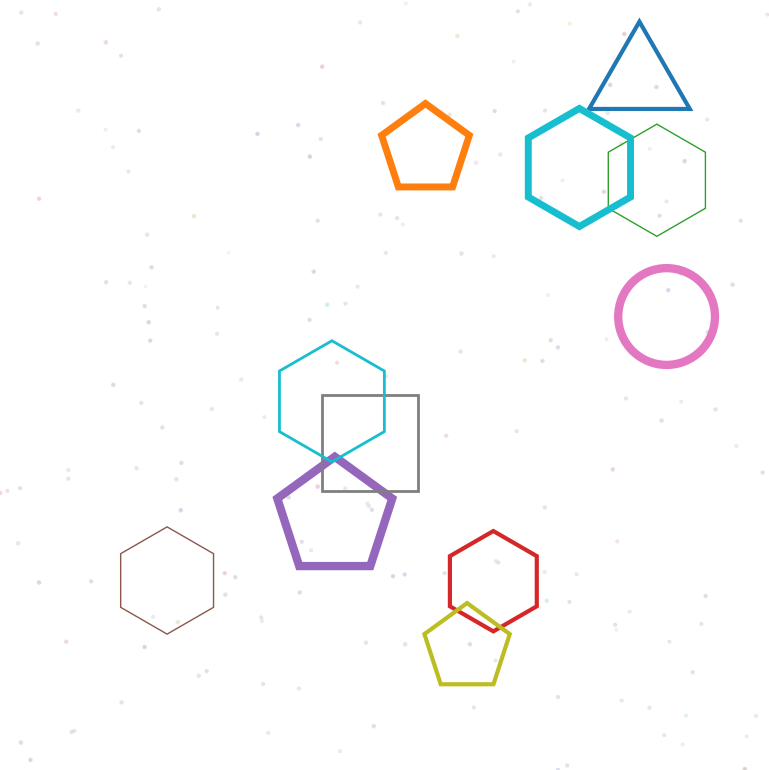[{"shape": "triangle", "thickness": 1.5, "radius": 0.38, "center": [0.83, 0.896]}, {"shape": "pentagon", "thickness": 2.5, "radius": 0.3, "center": [0.553, 0.806]}, {"shape": "hexagon", "thickness": 0.5, "radius": 0.36, "center": [0.853, 0.766]}, {"shape": "hexagon", "thickness": 1.5, "radius": 0.33, "center": [0.641, 0.245]}, {"shape": "pentagon", "thickness": 3, "radius": 0.39, "center": [0.435, 0.328]}, {"shape": "hexagon", "thickness": 0.5, "radius": 0.35, "center": [0.217, 0.246]}, {"shape": "circle", "thickness": 3, "radius": 0.31, "center": [0.866, 0.589]}, {"shape": "square", "thickness": 1, "radius": 0.31, "center": [0.481, 0.425]}, {"shape": "pentagon", "thickness": 1.5, "radius": 0.29, "center": [0.607, 0.159]}, {"shape": "hexagon", "thickness": 2.5, "radius": 0.38, "center": [0.752, 0.782]}, {"shape": "hexagon", "thickness": 1, "radius": 0.39, "center": [0.431, 0.479]}]